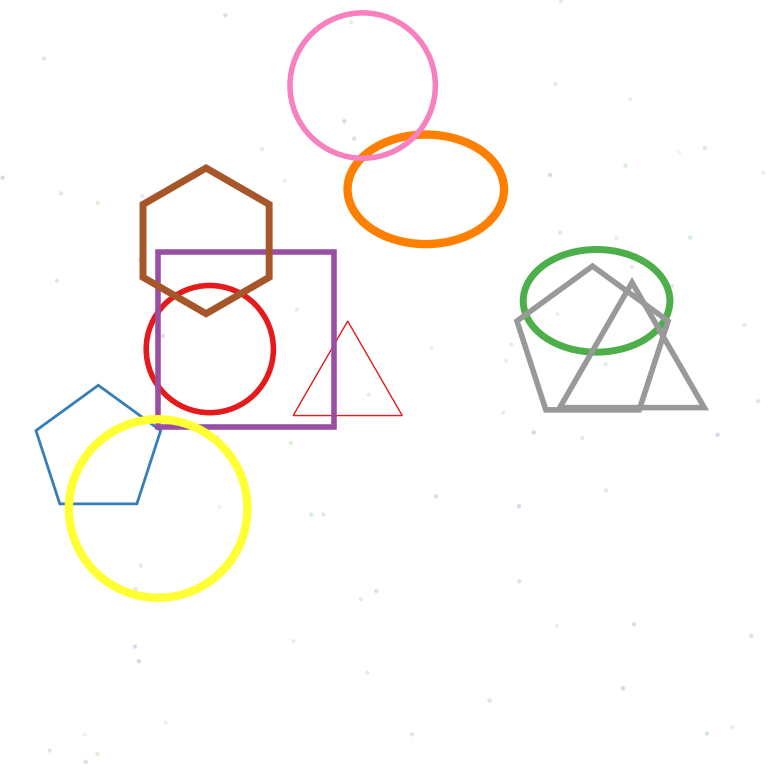[{"shape": "triangle", "thickness": 0.5, "radius": 0.41, "center": [0.452, 0.501]}, {"shape": "circle", "thickness": 2, "radius": 0.41, "center": [0.272, 0.547]}, {"shape": "pentagon", "thickness": 1, "radius": 0.43, "center": [0.128, 0.414]}, {"shape": "oval", "thickness": 2.5, "radius": 0.48, "center": [0.775, 0.609]}, {"shape": "square", "thickness": 2, "radius": 0.57, "center": [0.32, 0.559]}, {"shape": "oval", "thickness": 3, "radius": 0.51, "center": [0.553, 0.754]}, {"shape": "circle", "thickness": 3, "radius": 0.58, "center": [0.205, 0.34]}, {"shape": "hexagon", "thickness": 2.5, "radius": 0.47, "center": [0.268, 0.687]}, {"shape": "circle", "thickness": 2, "radius": 0.47, "center": [0.471, 0.889]}, {"shape": "pentagon", "thickness": 2, "radius": 0.52, "center": [0.77, 0.551]}, {"shape": "triangle", "thickness": 2, "radius": 0.54, "center": [0.821, 0.525]}]